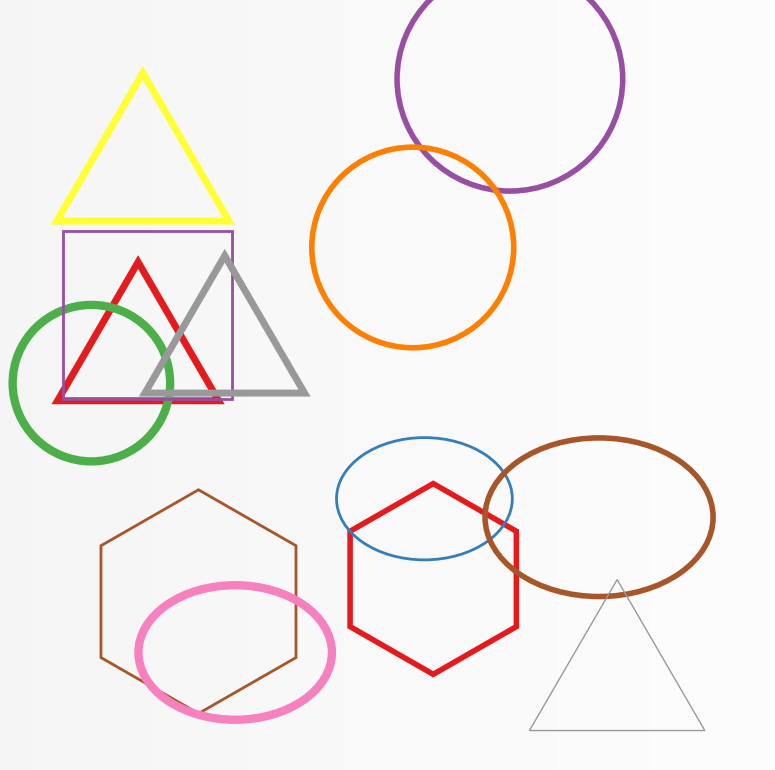[{"shape": "triangle", "thickness": 2.5, "radius": 0.6, "center": [0.178, 0.54]}, {"shape": "hexagon", "thickness": 2, "radius": 0.62, "center": [0.559, 0.248]}, {"shape": "oval", "thickness": 1, "radius": 0.57, "center": [0.548, 0.352]}, {"shape": "circle", "thickness": 3, "radius": 0.51, "center": [0.118, 0.502]}, {"shape": "circle", "thickness": 2, "radius": 0.73, "center": [0.658, 0.897]}, {"shape": "square", "thickness": 1, "radius": 0.55, "center": [0.19, 0.591]}, {"shape": "circle", "thickness": 2, "radius": 0.65, "center": [0.533, 0.679]}, {"shape": "triangle", "thickness": 2.5, "radius": 0.64, "center": [0.184, 0.777]}, {"shape": "oval", "thickness": 2, "radius": 0.74, "center": [0.773, 0.328]}, {"shape": "hexagon", "thickness": 1, "radius": 0.73, "center": [0.256, 0.219]}, {"shape": "oval", "thickness": 3, "radius": 0.62, "center": [0.303, 0.153]}, {"shape": "triangle", "thickness": 0.5, "radius": 0.65, "center": [0.796, 0.117]}, {"shape": "triangle", "thickness": 2.5, "radius": 0.59, "center": [0.29, 0.549]}]